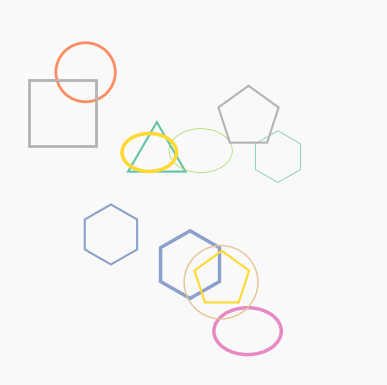[{"shape": "hexagon", "thickness": 0.5, "radius": 0.34, "center": [0.717, 0.593]}, {"shape": "triangle", "thickness": 1.5, "radius": 0.43, "center": [0.405, 0.597]}, {"shape": "circle", "thickness": 2, "radius": 0.38, "center": [0.221, 0.812]}, {"shape": "hexagon", "thickness": 2.5, "radius": 0.44, "center": [0.49, 0.313]}, {"shape": "hexagon", "thickness": 1.5, "radius": 0.39, "center": [0.286, 0.391]}, {"shape": "oval", "thickness": 2.5, "radius": 0.43, "center": [0.639, 0.14]}, {"shape": "oval", "thickness": 0.5, "radius": 0.41, "center": [0.518, 0.609]}, {"shape": "pentagon", "thickness": 1.5, "radius": 0.37, "center": [0.572, 0.274]}, {"shape": "oval", "thickness": 2.5, "radius": 0.35, "center": [0.385, 0.604]}, {"shape": "circle", "thickness": 1, "radius": 0.48, "center": [0.57, 0.267]}, {"shape": "square", "thickness": 2, "radius": 0.43, "center": [0.162, 0.706]}, {"shape": "pentagon", "thickness": 1.5, "radius": 0.41, "center": [0.641, 0.696]}]